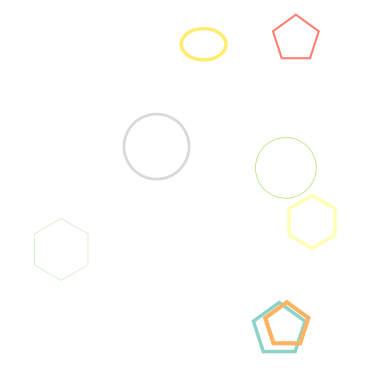[{"shape": "pentagon", "thickness": 2.5, "radius": 0.35, "center": [0.725, 0.144]}, {"shape": "hexagon", "thickness": 2.5, "radius": 0.34, "center": [0.81, 0.424]}, {"shape": "pentagon", "thickness": 1.5, "radius": 0.31, "center": [0.769, 0.899]}, {"shape": "pentagon", "thickness": 3, "radius": 0.29, "center": [0.745, 0.156]}, {"shape": "circle", "thickness": 0.5, "radius": 0.39, "center": [0.742, 0.564]}, {"shape": "circle", "thickness": 2, "radius": 0.42, "center": [0.407, 0.619]}, {"shape": "hexagon", "thickness": 0.5, "radius": 0.4, "center": [0.159, 0.352]}, {"shape": "oval", "thickness": 2.5, "radius": 0.29, "center": [0.529, 0.885]}]